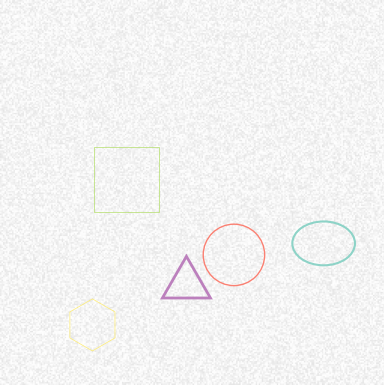[{"shape": "oval", "thickness": 1.5, "radius": 0.41, "center": [0.841, 0.368]}, {"shape": "circle", "thickness": 1, "radius": 0.4, "center": [0.608, 0.338]}, {"shape": "square", "thickness": 0.5, "radius": 0.42, "center": [0.329, 0.535]}, {"shape": "triangle", "thickness": 2, "radius": 0.36, "center": [0.484, 0.262]}, {"shape": "hexagon", "thickness": 0.5, "radius": 0.34, "center": [0.24, 0.156]}]